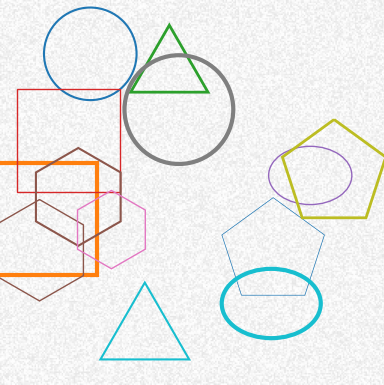[{"shape": "pentagon", "thickness": 0.5, "radius": 0.7, "center": [0.71, 0.347]}, {"shape": "circle", "thickness": 1.5, "radius": 0.6, "center": [0.235, 0.86]}, {"shape": "square", "thickness": 3, "radius": 0.73, "center": [0.107, 0.432]}, {"shape": "triangle", "thickness": 2, "radius": 0.58, "center": [0.44, 0.819]}, {"shape": "square", "thickness": 1, "radius": 0.67, "center": [0.178, 0.635]}, {"shape": "oval", "thickness": 1, "radius": 0.54, "center": [0.806, 0.544]}, {"shape": "hexagon", "thickness": 1, "radius": 0.66, "center": [0.103, 0.35]}, {"shape": "hexagon", "thickness": 1.5, "radius": 0.64, "center": [0.203, 0.489]}, {"shape": "hexagon", "thickness": 1, "radius": 0.51, "center": [0.289, 0.404]}, {"shape": "circle", "thickness": 3, "radius": 0.71, "center": [0.465, 0.715]}, {"shape": "pentagon", "thickness": 2, "radius": 0.71, "center": [0.868, 0.548]}, {"shape": "triangle", "thickness": 1.5, "radius": 0.67, "center": [0.376, 0.133]}, {"shape": "oval", "thickness": 3, "radius": 0.64, "center": [0.705, 0.212]}]